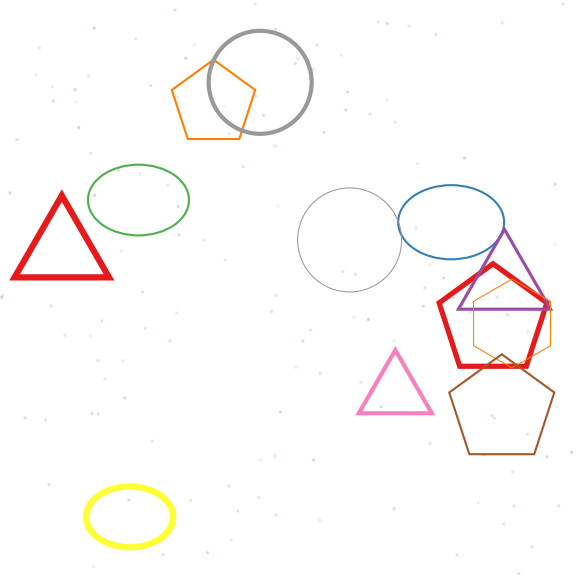[{"shape": "triangle", "thickness": 3, "radius": 0.47, "center": [0.107, 0.566]}, {"shape": "pentagon", "thickness": 2.5, "radius": 0.49, "center": [0.854, 0.444]}, {"shape": "oval", "thickness": 1, "radius": 0.46, "center": [0.781, 0.614]}, {"shape": "oval", "thickness": 1, "radius": 0.44, "center": [0.24, 0.653]}, {"shape": "triangle", "thickness": 1.5, "radius": 0.46, "center": [0.874, 0.51]}, {"shape": "pentagon", "thickness": 1, "radius": 0.38, "center": [0.37, 0.82]}, {"shape": "hexagon", "thickness": 0.5, "radius": 0.38, "center": [0.887, 0.439]}, {"shape": "oval", "thickness": 3, "radius": 0.38, "center": [0.225, 0.104]}, {"shape": "pentagon", "thickness": 1, "radius": 0.48, "center": [0.869, 0.29]}, {"shape": "triangle", "thickness": 2, "radius": 0.36, "center": [0.685, 0.32]}, {"shape": "circle", "thickness": 2, "radius": 0.45, "center": [0.45, 0.857]}, {"shape": "circle", "thickness": 0.5, "radius": 0.45, "center": [0.605, 0.584]}]